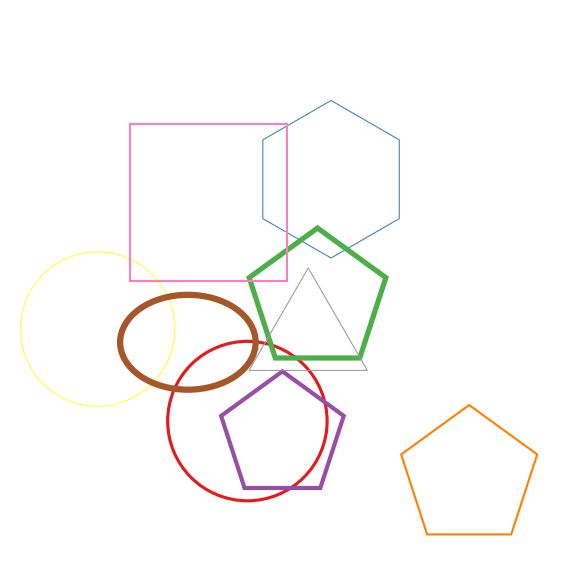[{"shape": "circle", "thickness": 1.5, "radius": 0.69, "center": [0.428, 0.27]}, {"shape": "hexagon", "thickness": 0.5, "radius": 0.68, "center": [0.573, 0.689]}, {"shape": "pentagon", "thickness": 2.5, "radius": 0.62, "center": [0.55, 0.48]}, {"shape": "pentagon", "thickness": 2, "radius": 0.56, "center": [0.489, 0.244]}, {"shape": "pentagon", "thickness": 1, "radius": 0.62, "center": [0.812, 0.174]}, {"shape": "circle", "thickness": 0.5, "radius": 0.67, "center": [0.169, 0.429]}, {"shape": "oval", "thickness": 3, "radius": 0.59, "center": [0.325, 0.406]}, {"shape": "square", "thickness": 1, "radius": 0.68, "center": [0.361, 0.648]}, {"shape": "triangle", "thickness": 0.5, "radius": 0.59, "center": [0.534, 0.417]}]